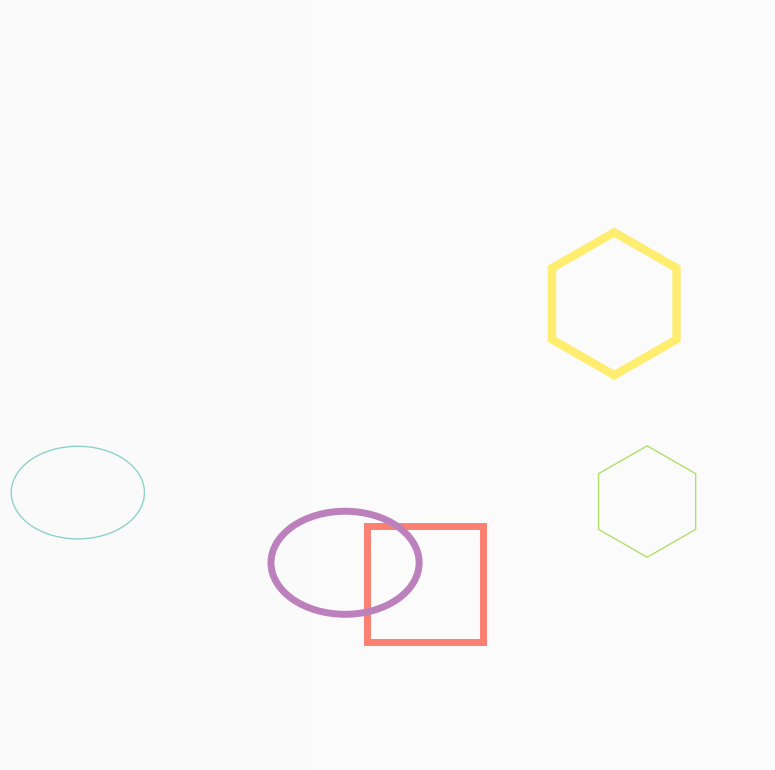[{"shape": "oval", "thickness": 0.5, "radius": 0.43, "center": [0.1, 0.36]}, {"shape": "square", "thickness": 2.5, "radius": 0.38, "center": [0.548, 0.242]}, {"shape": "hexagon", "thickness": 0.5, "radius": 0.36, "center": [0.835, 0.349]}, {"shape": "oval", "thickness": 2.5, "radius": 0.48, "center": [0.445, 0.269]}, {"shape": "hexagon", "thickness": 3, "radius": 0.46, "center": [0.793, 0.606]}]